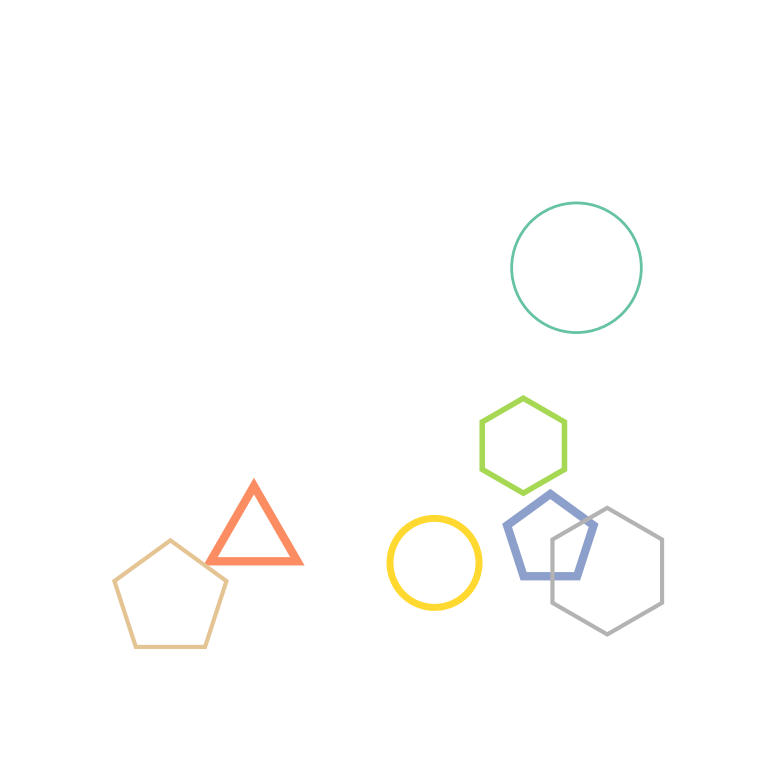[{"shape": "circle", "thickness": 1, "radius": 0.42, "center": [0.749, 0.652]}, {"shape": "triangle", "thickness": 3, "radius": 0.33, "center": [0.33, 0.304]}, {"shape": "pentagon", "thickness": 3, "radius": 0.3, "center": [0.715, 0.299]}, {"shape": "hexagon", "thickness": 2, "radius": 0.31, "center": [0.68, 0.421]}, {"shape": "circle", "thickness": 2.5, "radius": 0.29, "center": [0.564, 0.269]}, {"shape": "pentagon", "thickness": 1.5, "radius": 0.38, "center": [0.221, 0.222]}, {"shape": "hexagon", "thickness": 1.5, "radius": 0.41, "center": [0.789, 0.258]}]